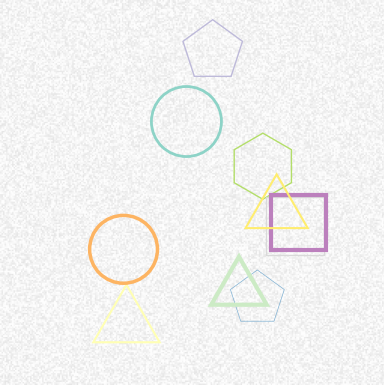[{"shape": "circle", "thickness": 2, "radius": 0.45, "center": [0.484, 0.684]}, {"shape": "triangle", "thickness": 1.5, "radius": 0.5, "center": [0.328, 0.161]}, {"shape": "pentagon", "thickness": 1, "radius": 0.41, "center": [0.553, 0.868]}, {"shape": "pentagon", "thickness": 0.5, "radius": 0.37, "center": [0.668, 0.225]}, {"shape": "circle", "thickness": 2.5, "radius": 0.44, "center": [0.321, 0.352]}, {"shape": "hexagon", "thickness": 1, "radius": 0.43, "center": [0.683, 0.568]}, {"shape": "square", "thickness": 1, "radius": 0.38, "center": [0.765, 0.413]}, {"shape": "square", "thickness": 3, "radius": 0.36, "center": [0.775, 0.423]}, {"shape": "triangle", "thickness": 3, "radius": 0.42, "center": [0.621, 0.25]}, {"shape": "triangle", "thickness": 1.5, "radius": 0.47, "center": [0.719, 0.454]}]